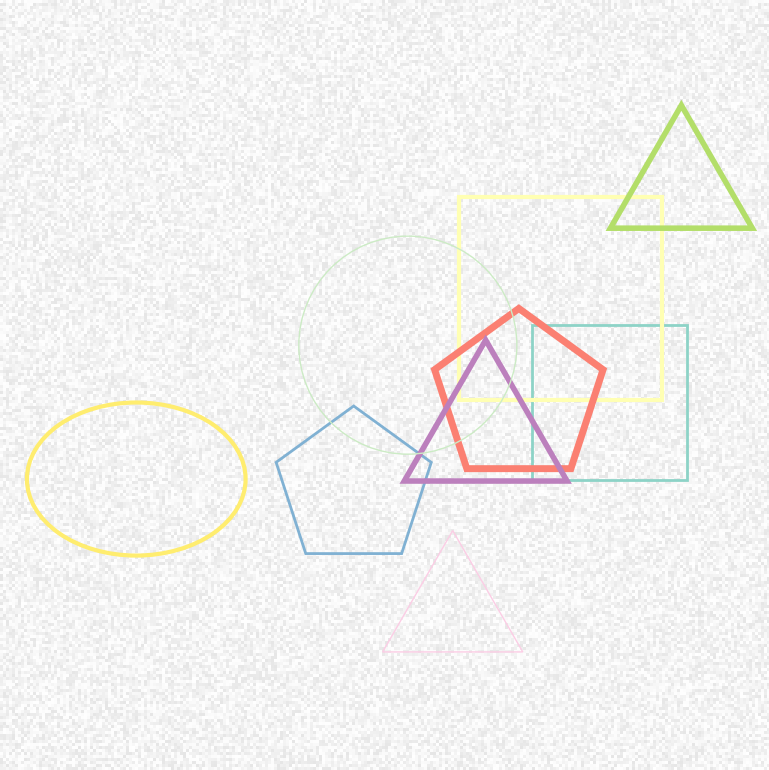[{"shape": "square", "thickness": 1, "radius": 0.5, "center": [0.792, 0.477]}, {"shape": "square", "thickness": 1.5, "radius": 0.66, "center": [0.728, 0.613]}, {"shape": "pentagon", "thickness": 2.5, "radius": 0.57, "center": [0.674, 0.484]}, {"shape": "pentagon", "thickness": 1, "radius": 0.53, "center": [0.459, 0.367]}, {"shape": "triangle", "thickness": 2, "radius": 0.53, "center": [0.885, 0.757]}, {"shape": "triangle", "thickness": 0.5, "radius": 0.53, "center": [0.588, 0.206]}, {"shape": "triangle", "thickness": 2, "radius": 0.61, "center": [0.631, 0.436]}, {"shape": "circle", "thickness": 0.5, "radius": 0.71, "center": [0.53, 0.552]}, {"shape": "oval", "thickness": 1.5, "radius": 0.71, "center": [0.177, 0.378]}]